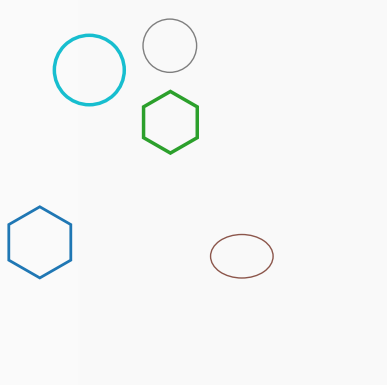[{"shape": "hexagon", "thickness": 2, "radius": 0.46, "center": [0.103, 0.371]}, {"shape": "hexagon", "thickness": 2.5, "radius": 0.4, "center": [0.44, 0.682]}, {"shape": "oval", "thickness": 1, "radius": 0.4, "center": [0.624, 0.334]}, {"shape": "circle", "thickness": 1, "radius": 0.35, "center": [0.438, 0.881]}, {"shape": "circle", "thickness": 2.5, "radius": 0.45, "center": [0.23, 0.818]}]